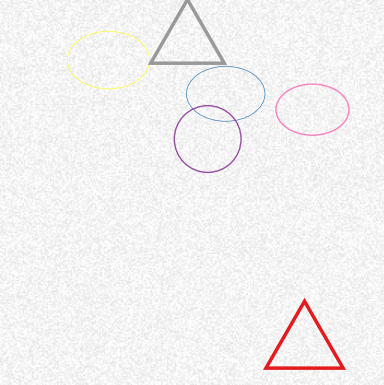[{"shape": "triangle", "thickness": 2.5, "radius": 0.58, "center": [0.791, 0.102]}, {"shape": "oval", "thickness": 0.5, "radius": 0.51, "center": [0.586, 0.756]}, {"shape": "circle", "thickness": 1, "radius": 0.43, "center": [0.539, 0.639]}, {"shape": "oval", "thickness": 0.5, "radius": 0.53, "center": [0.282, 0.844]}, {"shape": "oval", "thickness": 1, "radius": 0.47, "center": [0.812, 0.715]}, {"shape": "triangle", "thickness": 2.5, "radius": 0.55, "center": [0.487, 0.891]}]